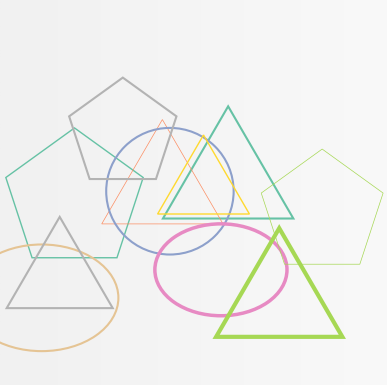[{"shape": "triangle", "thickness": 1.5, "radius": 0.97, "center": [0.589, 0.53]}, {"shape": "pentagon", "thickness": 1, "radius": 0.93, "center": [0.192, 0.481]}, {"shape": "triangle", "thickness": 0.5, "radius": 0.9, "center": [0.419, 0.509]}, {"shape": "circle", "thickness": 1.5, "radius": 0.82, "center": [0.439, 0.503]}, {"shape": "oval", "thickness": 2.5, "radius": 0.85, "center": [0.57, 0.299]}, {"shape": "pentagon", "thickness": 0.5, "radius": 0.83, "center": [0.831, 0.447]}, {"shape": "triangle", "thickness": 3, "radius": 0.94, "center": [0.721, 0.219]}, {"shape": "triangle", "thickness": 1, "radius": 0.68, "center": [0.525, 0.513]}, {"shape": "oval", "thickness": 1.5, "radius": 0.99, "center": [0.108, 0.226]}, {"shape": "triangle", "thickness": 1.5, "radius": 0.79, "center": [0.154, 0.279]}, {"shape": "pentagon", "thickness": 1.5, "radius": 0.73, "center": [0.317, 0.653]}]